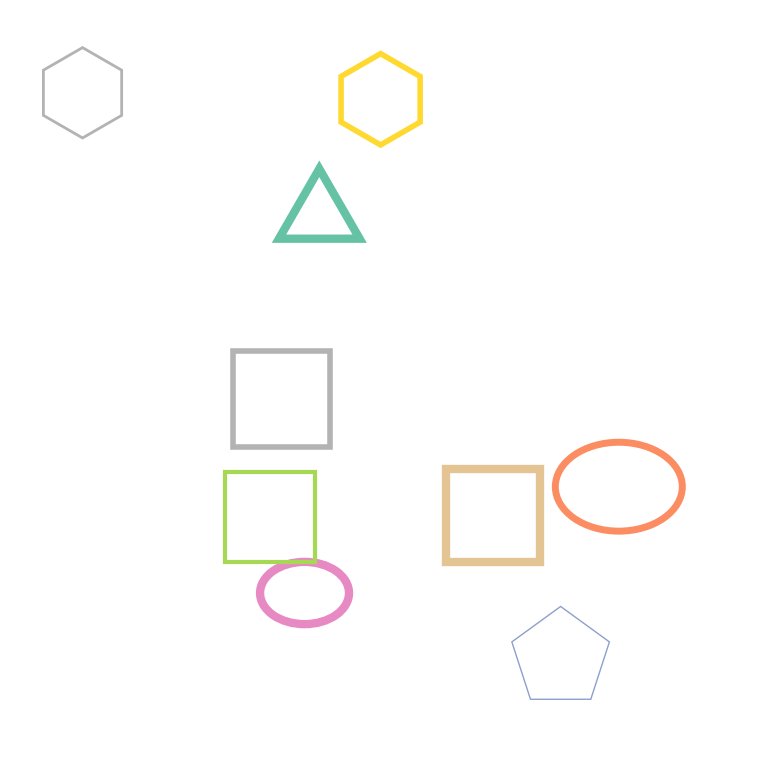[{"shape": "triangle", "thickness": 3, "radius": 0.3, "center": [0.415, 0.72]}, {"shape": "oval", "thickness": 2.5, "radius": 0.41, "center": [0.804, 0.368]}, {"shape": "pentagon", "thickness": 0.5, "radius": 0.33, "center": [0.728, 0.146]}, {"shape": "oval", "thickness": 3, "radius": 0.29, "center": [0.395, 0.23]}, {"shape": "square", "thickness": 1.5, "radius": 0.29, "center": [0.351, 0.329]}, {"shape": "hexagon", "thickness": 2, "radius": 0.3, "center": [0.494, 0.871]}, {"shape": "square", "thickness": 3, "radius": 0.3, "center": [0.64, 0.331]}, {"shape": "hexagon", "thickness": 1, "radius": 0.29, "center": [0.107, 0.88]}, {"shape": "square", "thickness": 2, "radius": 0.31, "center": [0.365, 0.482]}]